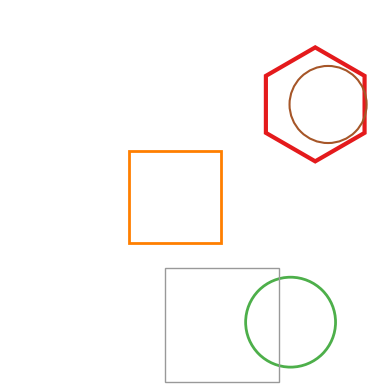[{"shape": "hexagon", "thickness": 3, "radius": 0.74, "center": [0.819, 0.729]}, {"shape": "circle", "thickness": 2, "radius": 0.58, "center": [0.755, 0.163]}, {"shape": "square", "thickness": 2, "radius": 0.6, "center": [0.454, 0.489]}, {"shape": "circle", "thickness": 1.5, "radius": 0.5, "center": [0.852, 0.729]}, {"shape": "square", "thickness": 1, "radius": 0.74, "center": [0.576, 0.156]}]